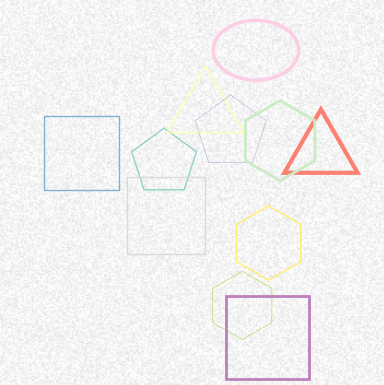[{"shape": "pentagon", "thickness": 1, "radius": 0.44, "center": [0.426, 0.579]}, {"shape": "triangle", "thickness": 1, "radius": 0.58, "center": [0.534, 0.713]}, {"shape": "pentagon", "thickness": 0.5, "radius": 0.49, "center": [0.599, 0.656]}, {"shape": "triangle", "thickness": 3, "radius": 0.55, "center": [0.834, 0.606]}, {"shape": "square", "thickness": 1, "radius": 0.48, "center": [0.212, 0.602]}, {"shape": "hexagon", "thickness": 0.5, "radius": 0.44, "center": [0.629, 0.207]}, {"shape": "oval", "thickness": 2.5, "radius": 0.55, "center": [0.665, 0.869]}, {"shape": "square", "thickness": 1, "radius": 0.5, "center": [0.431, 0.44]}, {"shape": "square", "thickness": 2, "radius": 0.54, "center": [0.695, 0.123]}, {"shape": "hexagon", "thickness": 2, "radius": 0.52, "center": [0.728, 0.635]}, {"shape": "hexagon", "thickness": 1, "radius": 0.48, "center": [0.698, 0.369]}]